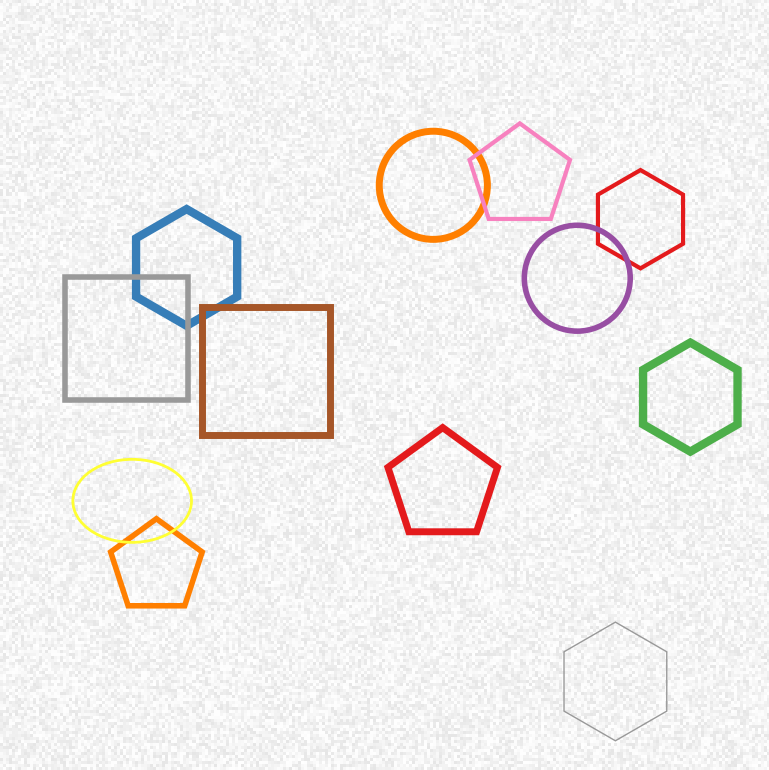[{"shape": "hexagon", "thickness": 1.5, "radius": 0.32, "center": [0.832, 0.715]}, {"shape": "pentagon", "thickness": 2.5, "radius": 0.37, "center": [0.575, 0.37]}, {"shape": "hexagon", "thickness": 3, "radius": 0.38, "center": [0.242, 0.653]}, {"shape": "hexagon", "thickness": 3, "radius": 0.35, "center": [0.897, 0.484]}, {"shape": "circle", "thickness": 2, "radius": 0.34, "center": [0.75, 0.639]}, {"shape": "pentagon", "thickness": 2, "radius": 0.31, "center": [0.203, 0.264]}, {"shape": "circle", "thickness": 2.5, "radius": 0.35, "center": [0.563, 0.759]}, {"shape": "oval", "thickness": 1, "radius": 0.39, "center": [0.172, 0.35]}, {"shape": "square", "thickness": 2.5, "radius": 0.42, "center": [0.345, 0.518]}, {"shape": "pentagon", "thickness": 1.5, "radius": 0.34, "center": [0.675, 0.771]}, {"shape": "square", "thickness": 2, "radius": 0.4, "center": [0.164, 0.561]}, {"shape": "hexagon", "thickness": 0.5, "radius": 0.39, "center": [0.799, 0.115]}]